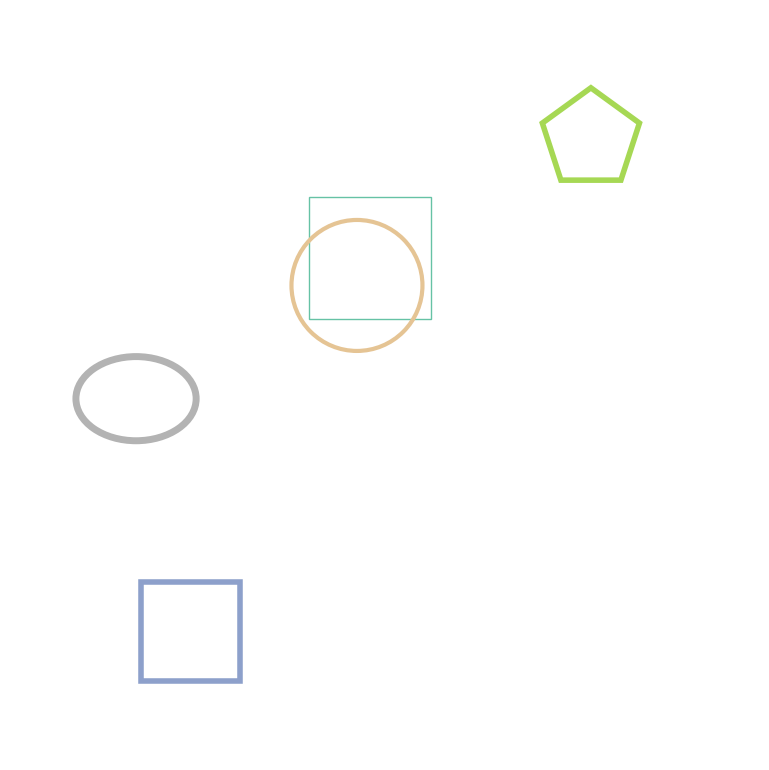[{"shape": "square", "thickness": 0.5, "radius": 0.4, "center": [0.481, 0.665]}, {"shape": "square", "thickness": 2, "radius": 0.32, "center": [0.247, 0.18]}, {"shape": "pentagon", "thickness": 2, "radius": 0.33, "center": [0.767, 0.82]}, {"shape": "circle", "thickness": 1.5, "radius": 0.43, "center": [0.464, 0.629]}, {"shape": "oval", "thickness": 2.5, "radius": 0.39, "center": [0.177, 0.482]}]